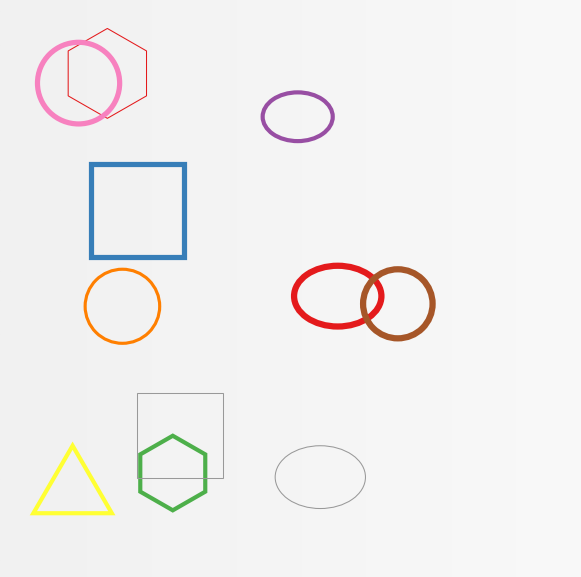[{"shape": "hexagon", "thickness": 0.5, "radius": 0.39, "center": [0.185, 0.872]}, {"shape": "oval", "thickness": 3, "radius": 0.38, "center": [0.581, 0.486]}, {"shape": "square", "thickness": 2.5, "radius": 0.4, "center": [0.237, 0.635]}, {"shape": "hexagon", "thickness": 2, "radius": 0.32, "center": [0.297, 0.18]}, {"shape": "oval", "thickness": 2, "radius": 0.3, "center": [0.512, 0.797]}, {"shape": "circle", "thickness": 1.5, "radius": 0.32, "center": [0.211, 0.469]}, {"shape": "triangle", "thickness": 2, "radius": 0.39, "center": [0.125, 0.149]}, {"shape": "circle", "thickness": 3, "radius": 0.3, "center": [0.684, 0.473]}, {"shape": "circle", "thickness": 2.5, "radius": 0.35, "center": [0.135, 0.855]}, {"shape": "square", "thickness": 0.5, "radius": 0.37, "center": [0.31, 0.245]}, {"shape": "oval", "thickness": 0.5, "radius": 0.39, "center": [0.551, 0.173]}]